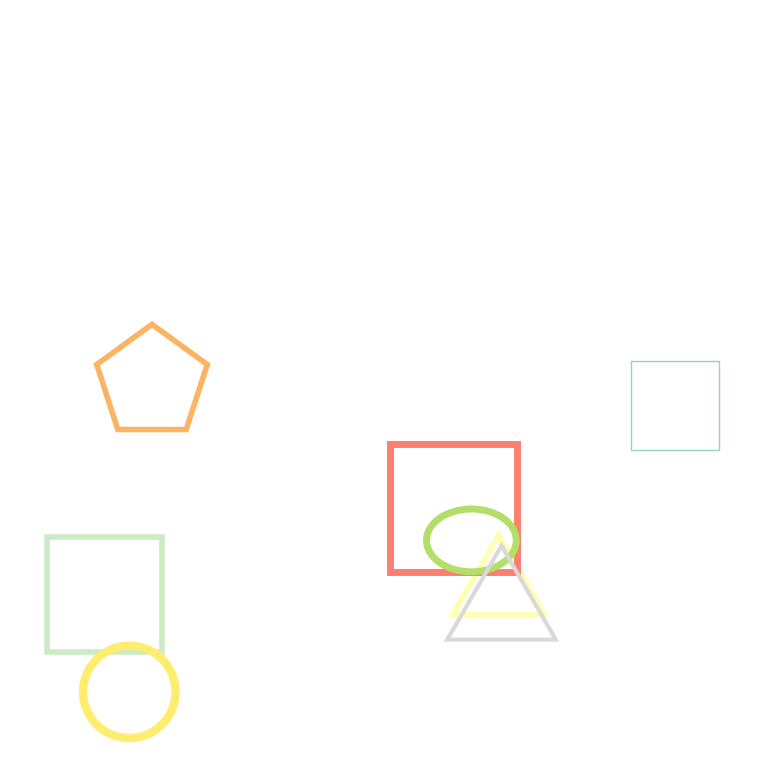[{"shape": "square", "thickness": 0.5, "radius": 0.29, "center": [0.876, 0.473]}, {"shape": "triangle", "thickness": 2, "radius": 0.34, "center": [0.647, 0.236]}, {"shape": "square", "thickness": 2.5, "radius": 0.41, "center": [0.589, 0.34]}, {"shape": "pentagon", "thickness": 2, "radius": 0.38, "center": [0.197, 0.503]}, {"shape": "oval", "thickness": 2.5, "radius": 0.29, "center": [0.612, 0.298]}, {"shape": "triangle", "thickness": 1.5, "radius": 0.41, "center": [0.651, 0.21]}, {"shape": "square", "thickness": 2, "radius": 0.37, "center": [0.135, 0.228]}, {"shape": "circle", "thickness": 3, "radius": 0.3, "center": [0.168, 0.101]}]